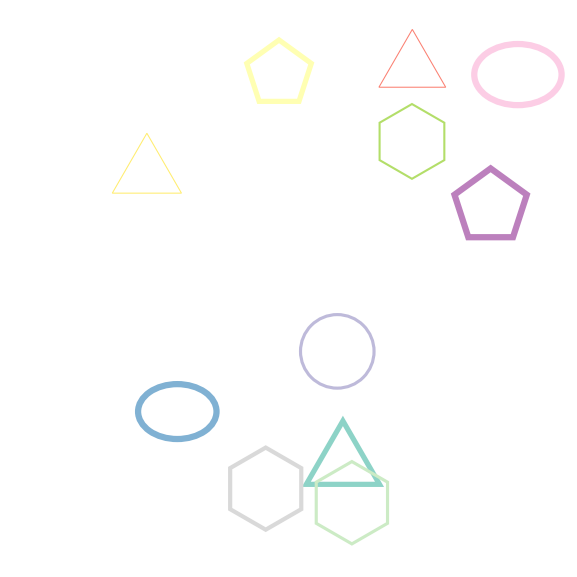[{"shape": "triangle", "thickness": 2.5, "radius": 0.37, "center": [0.594, 0.197]}, {"shape": "pentagon", "thickness": 2.5, "radius": 0.29, "center": [0.483, 0.871]}, {"shape": "circle", "thickness": 1.5, "radius": 0.32, "center": [0.584, 0.391]}, {"shape": "triangle", "thickness": 0.5, "radius": 0.33, "center": [0.714, 0.881]}, {"shape": "oval", "thickness": 3, "radius": 0.34, "center": [0.307, 0.286]}, {"shape": "hexagon", "thickness": 1, "radius": 0.32, "center": [0.713, 0.754]}, {"shape": "oval", "thickness": 3, "radius": 0.38, "center": [0.897, 0.87]}, {"shape": "hexagon", "thickness": 2, "radius": 0.36, "center": [0.46, 0.153]}, {"shape": "pentagon", "thickness": 3, "radius": 0.33, "center": [0.85, 0.642]}, {"shape": "hexagon", "thickness": 1.5, "radius": 0.36, "center": [0.609, 0.129]}, {"shape": "triangle", "thickness": 0.5, "radius": 0.35, "center": [0.254, 0.699]}]